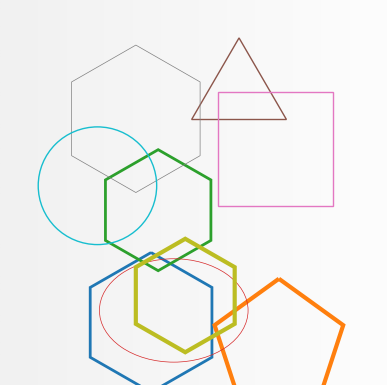[{"shape": "hexagon", "thickness": 2, "radius": 0.91, "center": [0.39, 0.163]}, {"shape": "pentagon", "thickness": 3, "radius": 0.87, "center": [0.72, 0.101]}, {"shape": "hexagon", "thickness": 2, "radius": 0.79, "center": [0.408, 0.454]}, {"shape": "oval", "thickness": 0.5, "radius": 0.96, "center": [0.448, 0.194]}, {"shape": "triangle", "thickness": 1, "radius": 0.71, "center": [0.617, 0.76]}, {"shape": "square", "thickness": 1, "radius": 0.74, "center": [0.712, 0.613]}, {"shape": "hexagon", "thickness": 0.5, "radius": 0.96, "center": [0.351, 0.691]}, {"shape": "hexagon", "thickness": 3, "radius": 0.74, "center": [0.478, 0.232]}, {"shape": "circle", "thickness": 1, "radius": 0.76, "center": [0.251, 0.518]}]